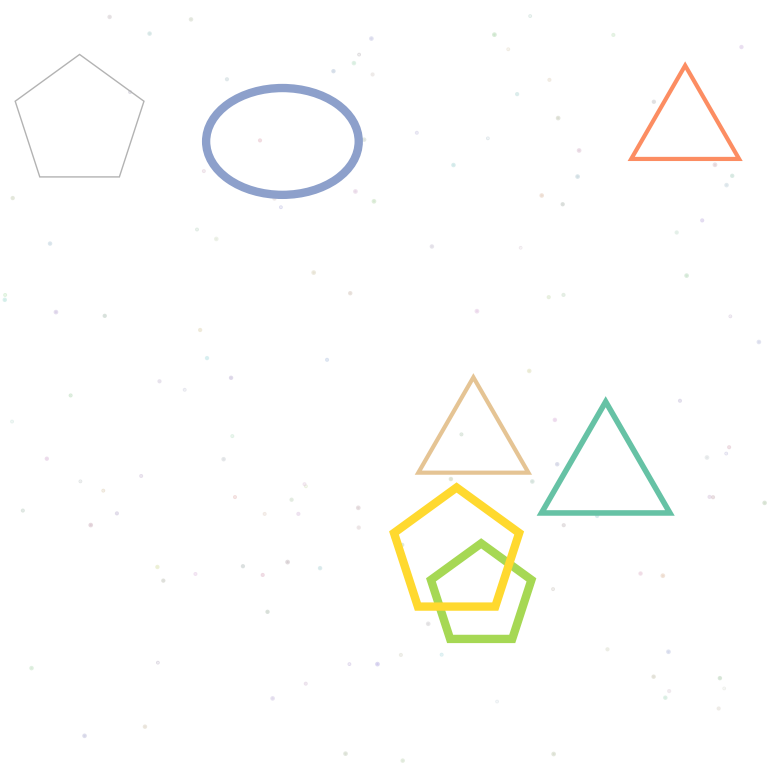[{"shape": "triangle", "thickness": 2, "radius": 0.48, "center": [0.787, 0.382]}, {"shape": "triangle", "thickness": 1.5, "radius": 0.4, "center": [0.89, 0.834]}, {"shape": "oval", "thickness": 3, "radius": 0.5, "center": [0.367, 0.816]}, {"shape": "pentagon", "thickness": 3, "radius": 0.34, "center": [0.625, 0.226]}, {"shape": "pentagon", "thickness": 3, "radius": 0.43, "center": [0.593, 0.281]}, {"shape": "triangle", "thickness": 1.5, "radius": 0.41, "center": [0.615, 0.427]}, {"shape": "pentagon", "thickness": 0.5, "radius": 0.44, "center": [0.103, 0.841]}]